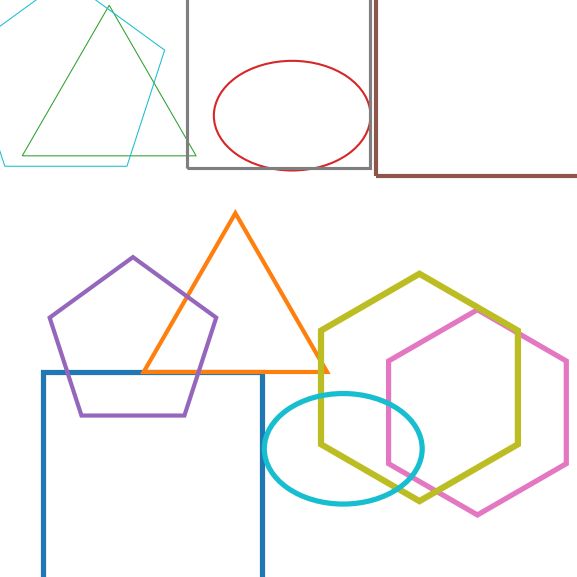[{"shape": "square", "thickness": 2.5, "radius": 0.95, "center": [0.264, 0.166]}, {"shape": "triangle", "thickness": 2, "radius": 0.92, "center": [0.408, 0.447]}, {"shape": "triangle", "thickness": 0.5, "radius": 0.87, "center": [0.189, 0.816]}, {"shape": "oval", "thickness": 1, "radius": 0.68, "center": [0.506, 0.799]}, {"shape": "pentagon", "thickness": 2, "radius": 0.76, "center": [0.23, 0.402]}, {"shape": "square", "thickness": 2, "radius": 0.99, "center": [0.85, 0.893]}, {"shape": "hexagon", "thickness": 2.5, "radius": 0.89, "center": [0.827, 0.285]}, {"shape": "square", "thickness": 1.5, "radius": 0.79, "center": [0.482, 0.867]}, {"shape": "hexagon", "thickness": 3, "radius": 0.98, "center": [0.726, 0.328]}, {"shape": "oval", "thickness": 2.5, "radius": 0.68, "center": [0.594, 0.222]}, {"shape": "pentagon", "thickness": 0.5, "radius": 0.9, "center": [0.114, 0.857]}]